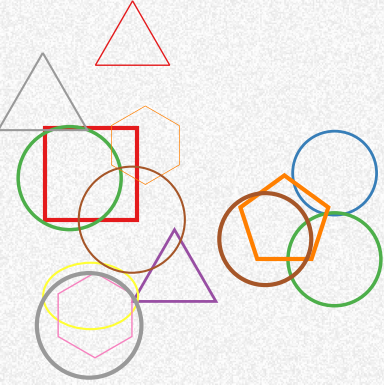[{"shape": "square", "thickness": 3, "radius": 0.6, "center": [0.237, 0.549]}, {"shape": "triangle", "thickness": 1, "radius": 0.56, "center": [0.344, 0.886]}, {"shape": "circle", "thickness": 2, "radius": 0.54, "center": [0.869, 0.55]}, {"shape": "circle", "thickness": 2.5, "radius": 0.6, "center": [0.869, 0.327]}, {"shape": "circle", "thickness": 2.5, "radius": 0.67, "center": [0.181, 0.537]}, {"shape": "triangle", "thickness": 2, "radius": 0.62, "center": [0.453, 0.279]}, {"shape": "hexagon", "thickness": 0.5, "radius": 0.51, "center": [0.378, 0.623]}, {"shape": "pentagon", "thickness": 3, "radius": 0.6, "center": [0.739, 0.424]}, {"shape": "oval", "thickness": 1.5, "radius": 0.62, "center": [0.235, 0.231]}, {"shape": "circle", "thickness": 1.5, "radius": 0.69, "center": [0.342, 0.429]}, {"shape": "circle", "thickness": 3, "radius": 0.6, "center": [0.689, 0.379]}, {"shape": "hexagon", "thickness": 1, "radius": 0.55, "center": [0.247, 0.181]}, {"shape": "triangle", "thickness": 1.5, "radius": 0.67, "center": [0.111, 0.729]}, {"shape": "circle", "thickness": 3, "radius": 0.68, "center": [0.232, 0.155]}]